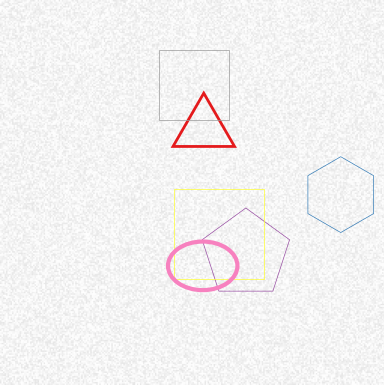[{"shape": "triangle", "thickness": 2, "radius": 0.46, "center": [0.529, 0.666]}, {"shape": "hexagon", "thickness": 0.5, "radius": 0.49, "center": [0.885, 0.494]}, {"shape": "pentagon", "thickness": 0.5, "radius": 0.6, "center": [0.639, 0.34]}, {"shape": "square", "thickness": 0.5, "radius": 0.58, "center": [0.568, 0.393]}, {"shape": "oval", "thickness": 3, "radius": 0.45, "center": [0.527, 0.309]}, {"shape": "square", "thickness": 0.5, "radius": 0.46, "center": [0.504, 0.78]}]